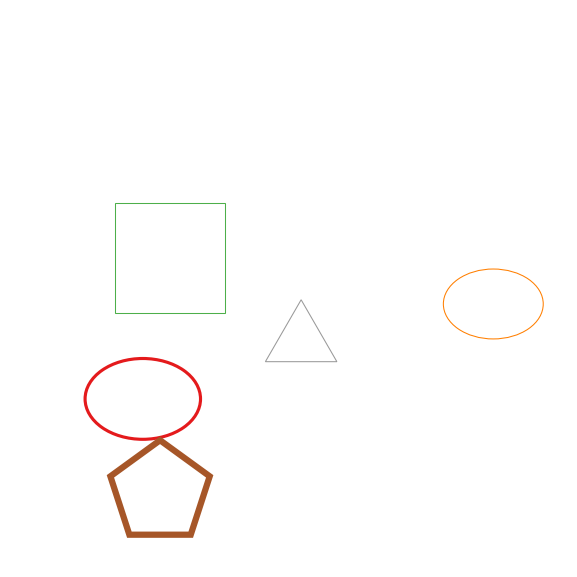[{"shape": "oval", "thickness": 1.5, "radius": 0.5, "center": [0.247, 0.308]}, {"shape": "square", "thickness": 0.5, "radius": 0.48, "center": [0.295, 0.552]}, {"shape": "oval", "thickness": 0.5, "radius": 0.43, "center": [0.854, 0.473]}, {"shape": "pentagon", "thickness": 3, "radius": 0.45, "center": [0.277, 0.146]}, {"shape": "triangle", "thickness": 0.5, "radius": 0.36, "center": [0.521, 0.409]}]